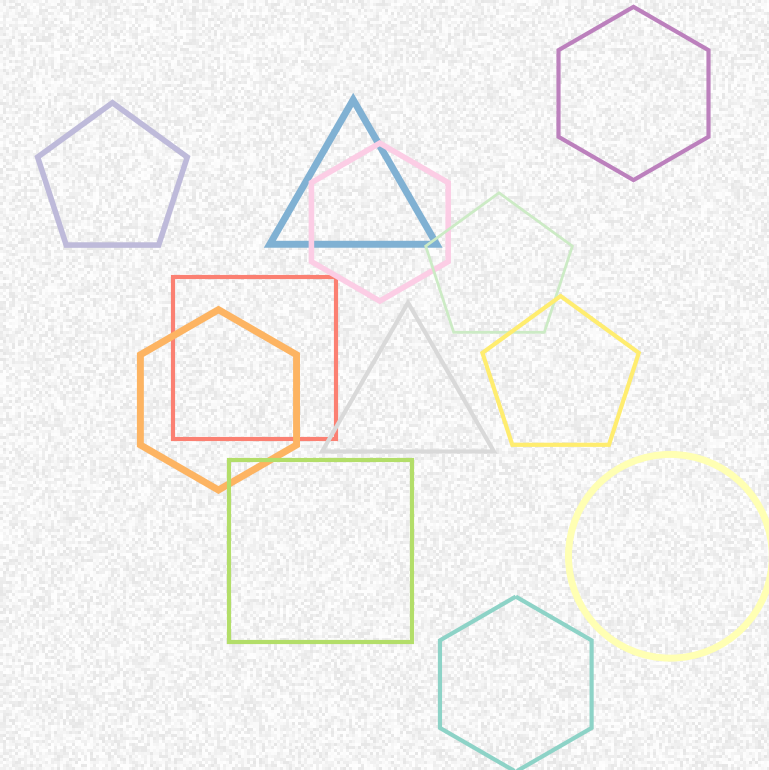[{"shape": "hexagon", "thickness": 1.5, "radius": 0.57, "center": [0.67, 0.111]}, {"shape": "circle", "thickness": 2.5, "radius": 0.66, "center": [0.871, 0.278]}, {"shape": "pentagon", "thickness": 2, "radius": 0.51, "center": [0.146, 0.764]}, {"shape": "square", "thickness": 1.5, "radius": 0.53, "center": [0.33, 0.535]}, {"shape": "triangle", "thickness": 2.5, "radius": 0.63, "center": [0.459, 0.745]}, {"shape": "hexagon", "thickness": 2.5, "radius": 0.59, "center": [0.284, 0.481]}, {"shape": "square", "thickness": 1.5, "radius": 0.59, "center": [0.416, 0.285]}, {"shape": "hexagon", "thickness": 2, "radius": 0.51, "center": [0.493, 0.712]}, {"shape": "triangle", "thickness": 1.5, "radius": 0.64, "center": [0.53, 0.478]}, {"shape": "hexagon", "thickness": 1.5, "radius": 0.56, "center": [0.823, 0.879]}, {"shape": "pentagon", "thickness": 1, "radius": 0.5, "center": [0.648, 0.649]}, {"shape": "pentagon", "thickness": 1.5, "radius": 0.53, "center": [0.728, 0.509]}]